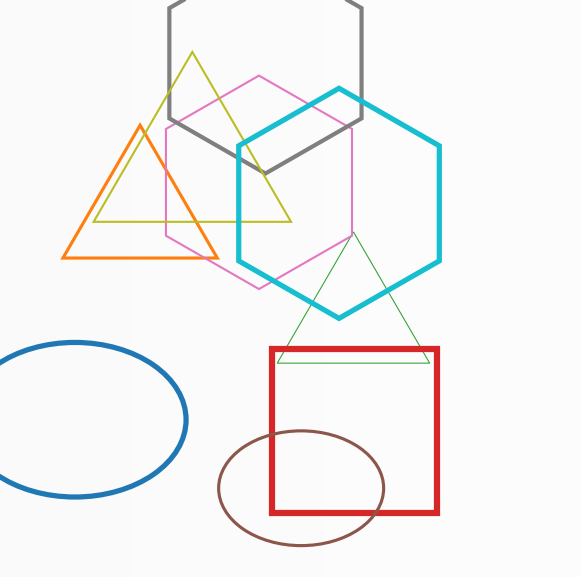[{"shape": "oval", "thickness": 2.5, "radius": 0.96, "center": [0.129, 0.272]}, {"shape": "triangle", "thickness": 1.5, "radius": 0.77, "center": [0.241, 0.629]}, {"shape": "triangle", "thickness": 0.5, "radius": 0.76, "center": [0.608, 0.446]}, {"shape": "square", "thickness": 3, "radius": 0.71, "center": [0.61, 0.253]}, {"shape": "oval", "thickness": 1.5, "radius": 0.71, "center": [0.518, 0.154]}, {"shape": "hexagon", "thickness": 1, "radius": 0.92, "center": [0.446, 0.683]}, {"shape": "hexagon", "thickness": 2, "radius": 0.95, "center": [0.457, 0.89]}, {"shape": "triangle", "thickness": 1, "radius": 0.98, "center": [0.331, 0.713]}, {"shape": "hexagon", "thickness": 2.5, "radius": 1.0, "center": [0.583, 0.647]}]